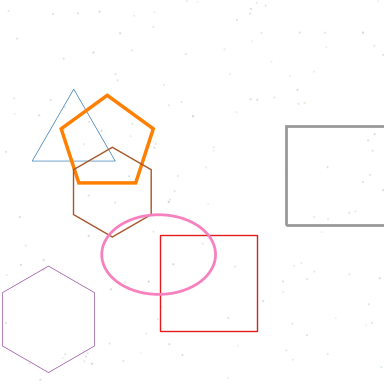[{"shape": "square", "thickness": 1, "radius": 0.63, "center": [0.541, 0.265]}, {"shape": "triangle", "thickness": 0.5, "radius": 0.62, "center": [0.192, 0.644]}, {"shape": "hexagon", "thickness": 0.5, "radius": 0.69, "center": [0.126, 0.171]}, {"shape": "pentagon", "thickness": 2.5, "radius": 0.63, "center": [0.279, 0.627]}, {"shape": "hexagon", "thickness": 1, "radius": 0.58, "center": [0.292, 0.501]}, {"shape": "oval", "thickness": 2, "radius": 0.74, "center": [0.412, 0.339]}, {"shape": "square", "thickness": 2, "radius": 0.64, "center": [0.872, 0.545]}]